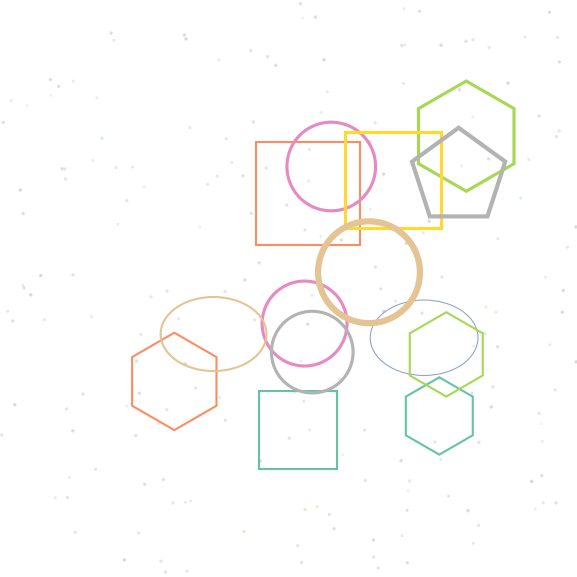[{"shape": "hexagon", "thickness": 1, "radius": 0.33, "center": [0.761, 0.279]}, {"shape": "square", "thickness": 1, "radius": 0.34, "center": [0.516, 0.255]}, {"shape": "square", "thickness": 1, "radius": 0.45, "center": [0.533, 0.664]}, {"shape": "hexagon", "thickness": 1, "radius": 0.42, "center": [0.302, 0.339]}, {"shape": "oval", "thickness": 0.5, "radius": 0.47, "center": [0.734, 0.414]}, {"shape": "circle", "thickness": 1.5, "radius": 0.37, "center": [0.527, 0.439]}, {"shape": "circle", "thickness": 1.5, "radius": 0.38, "center": [0.574, 0.711]}, {"shape": "hexagon", "thickness": 1, "radius": 0.36, "center": [0.773, 0.385]}, {"shape": "hexagon", "thickness": 1.5, "radius": 0.48, "center": [0.807, 0.763]}, {"shape": "square", "thickness": 1.5, "radius": 0.42, "center": [0.681, 0.687]}, {"shape": "oval", "thickness": 1, "radius": 0.46, "center": [0.37, 0.421]}, {"shape": "circle", "thickness": 3, "radius": 0.44, "center": [0.639, 0.528]}, {"shape": "pentagon", "thickness": 2, "radius": 0.42, "center": [0.794, 0.693]}, {"shape": "circle", "thickness": 1.5, "radius": 0.35, "center": [0.541, 0.389]}]